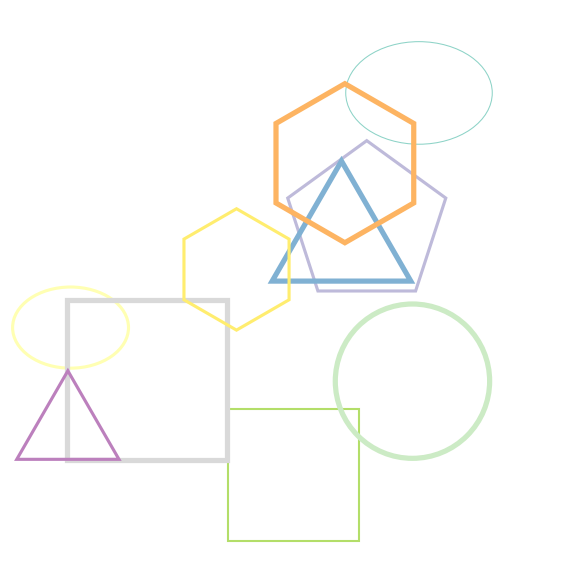[{"shape": "oval", "thickness": 0.5, "radius": 0.63, "center": [0.726, 0.838]}, {"shape": "oval", "thickness": 1.5, "radius": 0.5, "center": [0.122, 0.432]}, {"shape": "pentagon", "thickness": 1.5, "radius": 0.72, "center": [0.635, 0.612]}, {"shape": "triangle", "thickness": 2.5, "radius": 0.69, "center": [0.591, 0.582]}, {"shape": "hexagon", "thickness": 2.5, "radius": 0.69, "center": [0.597, 0.717]}, {"shape": "square", "thickness": 1, "radius": 0.57, "center": [0.508, 0.177]}, {"shape": "square", "thickness": 2.5, "radius": 0.69, "center": [0.254, 0.341]}, {"shape": "triangle", "thickness": 1.5, "radius": 0.51, "center": [0.118, 0.255]}, {"shape": "circle", "thickness": 2.5, "radius": 0.67, "center": [0.714, 0.339]}, {"shape": "hexagon", "thickness": 1.5, "radius": 0.53, "center": [0.41, 0.533]}]